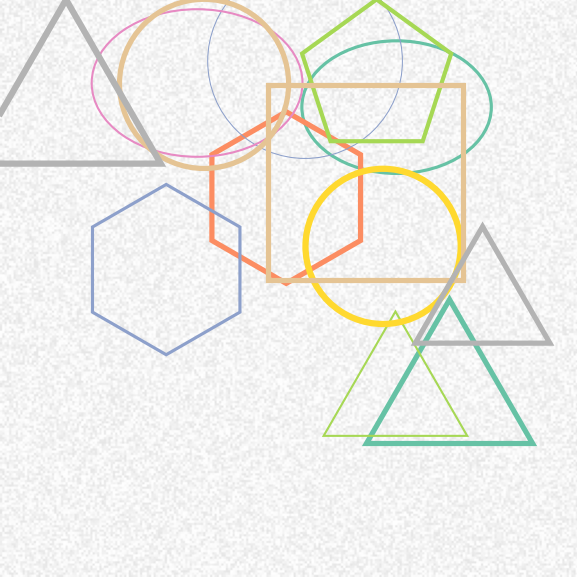[{"shape": "triangle", "thickness": 2.5, "radius": 0.83, "center": [0.778, 0.314]}, {"shape": "oval", "thickness": 1.5, "radius": 0.82, "center": [0.687, 0.814]}, {"shape": "hexagon", "thickness": 2.5, "radius": 0.74, "center": [0.496, 0.657]}, {"shape": "circle", "thickness": 0.5, "radius": 0.84, "center": [0.528, 0.893]}, {"shape": "hexagon", "thickness": 1.5, "radius": 0.74, "center": [0.288, 0.532]}, {"shape": "oval", "thickness": 1, "radius": 0.91, "center": [0.341, 0.855]}, {"shape": "triangle", "thickness": 1, "radius": 0.72, "center": [0.685, 0.316]}, {"shape": "pentagon", "thickness": 2, "radius": 0.68, "center": [0.652, 0.864]}, {"shape": "circle", "thickness": 3, "radius": 0.67, "center": [0.663, 0.572]}, {"shape": "square", "thickness": 2.5, "radius": 0.84, "center": [0.632, 0.683]}, {"shape": "circle", "thickness": 2.5, "radius": 0.73, "center": [0.353, 0.854]}, {"shape": "triangle", "thickness": 2.5, "radius": 0.67, "center": [0.836, 0.472]}, {"shape": "triangle", "thickness": 3, "radius": 0.95, "center": [0.114, 0.81]}]